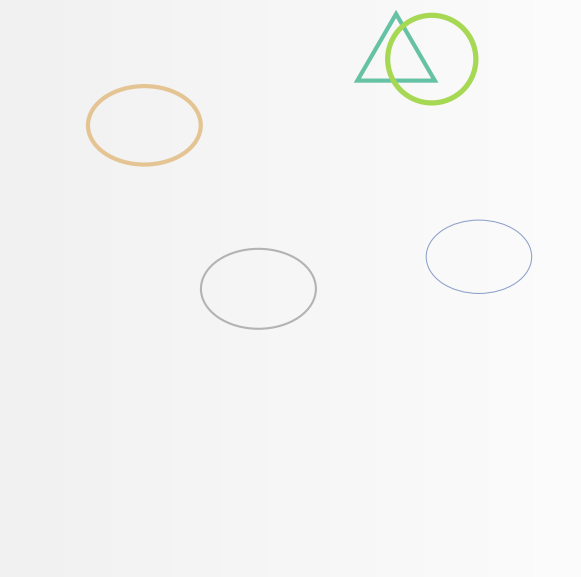[{"shape": "triangle", "thickness": 2, "radius": 0.38, "center": [0.681, 0.898]}, {"shape": "oval", "thickness": 0.5, "radius": 0.45, "center": [0.824, 0.555]}, {"shape": "circle", "thickness": 2.5, "radius": 0.38, "center": [0.743, 0.897]}, {"shape": "oval", "thickness": 2, "radius": 0.48, "center": [0.248, 0.782]}, {"shape": "oval", "thickness": 1, "radius": 0.49, "center": [0.445, 0.499]}]